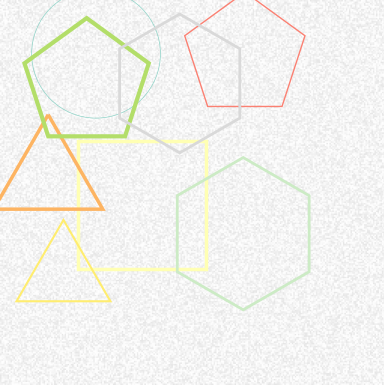[{"shape": "circle", "thickness": 0.5, "radius": 0.84, "center": [0.249, 0.86]}, {"shape": "square", "thickness": 2.5, "radius": 0.83, "center": [0.369, 0.467]}, {"shape": "pentagon", "thickness": 1, "radius": 0.82, "center": [0.636, 0.856]}, {"shape": "triangle", "thickness": 2.5, "radius": 0.82, "center": [0.125, 0.538]}, {"shape": "pentagon", "thickness": 3, "radius": 0.85, "center": [0.225, 0.783]}, {"shape": "hexagon", "thickness": 2, "radius": 0.9, "center": [0.467, 0.783]}, {"shape": "hexagon", "thickness": 2, "radius": 0.99, "center": [0.632, 0.393]}, {"shape": "triangle", "thickness": 1.5, "radius": 0.7, "center": [0.165, 0.288]}]